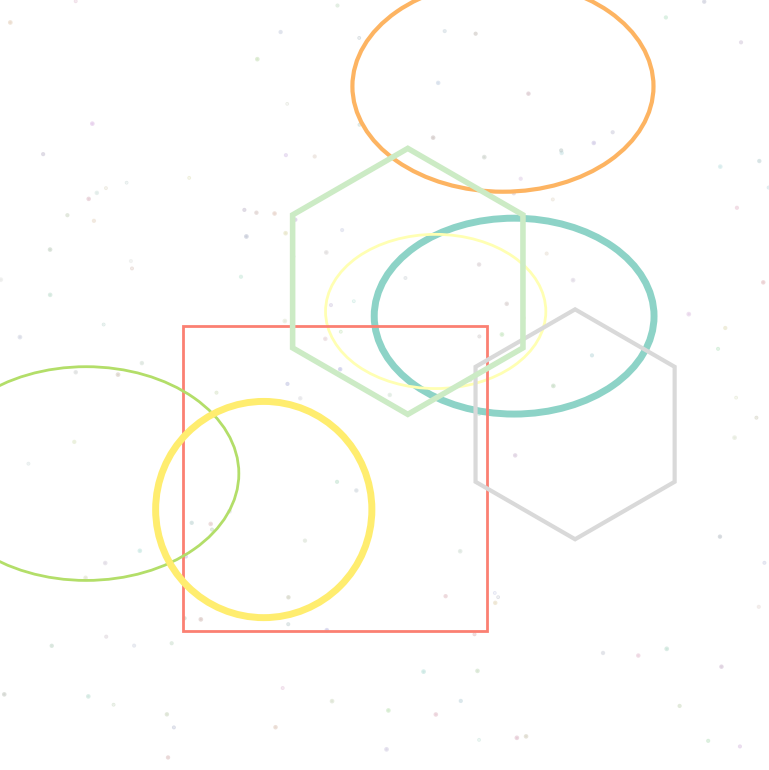[{"shape": "oval", "thickness": 2.5, "radius": 0.91, "center": [0.668, 0.589]}, {"shape": "oval", "thickness": 1, "radius": 0.72, "center": [0.566, 0.596]}, {"shape": "square", "thickness": 1, "radius": 0.99, "center": [0.435, 0.379]}, {"shape": "oval", "thickness": 1.5, "radius": 0.98, "center": [0.653, 0.888]}, {"shape": "oval", "thickness": 1, "radius": 0.99, "center": [0.112, 0.385]}, {"shape": "hexagon", "thickness": 1.5, "radius": 0.75, "center": [0.747, 0.449]}, {"shape": "hexagon", "thickness": 2, "radius": 0.86, "center": [0.53, 0.635]}, {"shape": "circle", "thickness": 2.5, "radius": 0.7, "center": [0.343, 0.338]}]